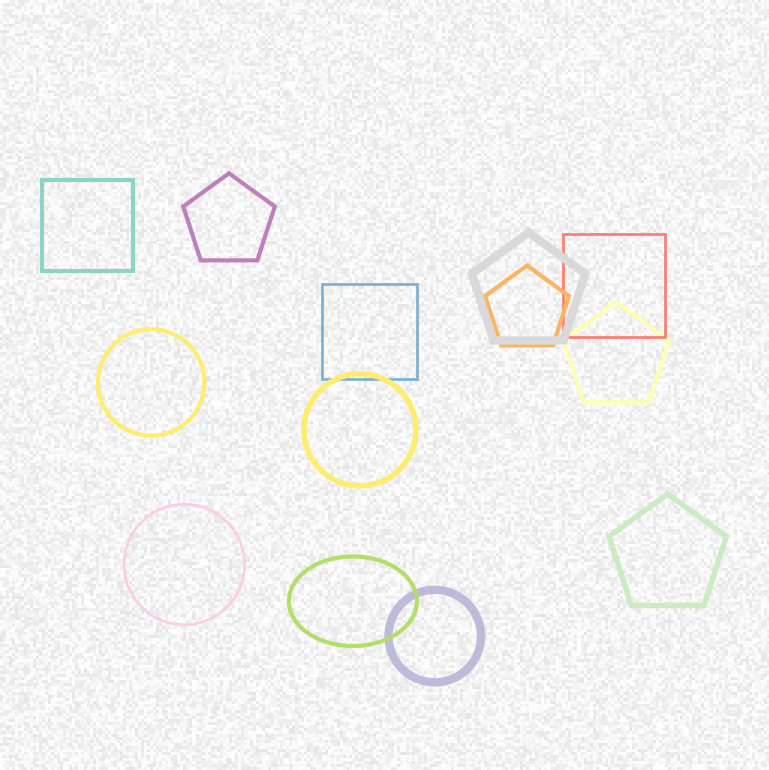[{"shape": "square", "thickness": 1.5, "radius": 0.29, "center": [0.113, 0.707]}, {"shape": "pentagon", "thickness": 1.5, "radius": 0.36, "center": [0.8, 0.536]}, {"shape": "circle", "thickness": 3, "radius": 0.3, "center": [0.565, 0.174]}, {"shape": "square", "thickness": 1, "radius": 0.33, "center": [0.797, 0.629]}, {"shape": "square", "thickness": 1, "radius": 0.31, "center": [0.48, 0.57]}, {"shape": "pentagon", "thickness": 1.5, "radius": 0.29, "center": [0.684, 0.598]}, {"shape": "oval", "thickness": 1.5, "radius": 0.42, "center": [0.458, 0.219]}, {"shape": "circle", "thickness": 1, "radius": 0.39, "center": [0.239, 0.267]}, {"shape": "pentagon", "thickness": 3, "radius": 0.39, "center": [0.686, 0.62]}, {"shape": "pentagon", "thickness": 1.5, "radius": 0.31, "center": [0.297, 0.712]}, {"shape": "pentagon", "thickness": 2, "radius": 0.4, "center": [0.867, 0.278]}, {"shape": "circle", "thickness": 1.5, "radius": 0.35, "center": [0.196, 0.503]}, {"shape": "circle", "thickness": 2, "radius": 0.36, "center": [0.467, 0.442]}]